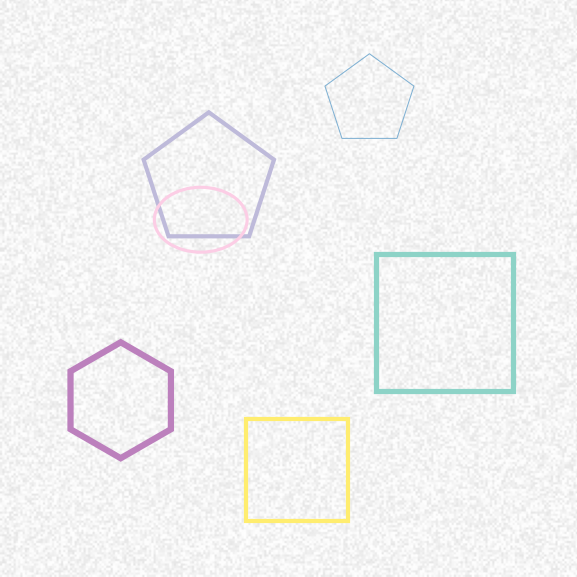[{"shape": "square", "thickness": 2.5, "radius": 0.59, "center": [0.769, 0.44]}, {"shape": "pentagon", "thickness": 2, "radius": 0.59, "center": [0.362, 0.686]}, {"shape": "pentagon", "thickness": 0.5, "radius": 0.41, "center": [0.64, 0.825]}, {"shape": "oval", "thickness": 1.5, "radius": 0.4, "center": [0.348, 0.619]}, {"shape": "hexagon", "thickness": 3, "radius": 0.5, "center": [0.209, 0.306]}, {"shape": "square", "thickness": 2, "radius": 0.44, "center": [0.514, 0.186]}]